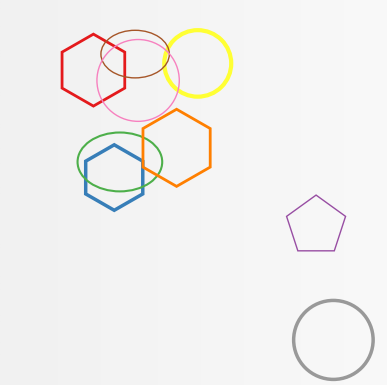[{"shape": "hexagon", "thickness": 2, "radius": 0.47, "center": [0.241, 0.818]}, {"shape": "hexagon", "thickness": 2.5, "radius": 0.43, "center": [0.295, 0.539]}, {"shape": "oval", "thickness": 1.5, "radius": 0.55, "center": [0.309, 0.579]}, {"shape": "pentagon", "thickness": 1, "radius": 0.4, "center": [0.816, 0.413]}, {"shape": "hexagon", "thickness": 2, "radius": 0.5, "center": [0.456, 0.616]}, {"shape": "circle", "thickness": 3, "radius": 0.43, "center": [0.51, 0.835]}, {"shape": "oval", "thickness": 1, "radius": 0.44, "center": [0.349, 0.86]}, {"shape": "circle", "thickness": 1, "radius": 0.53, "center": [0.356, 0.791]}, {"shape": "circle", "thickness": 2.5, "radius": 0.51, "center": [0.86, 0.117]}]